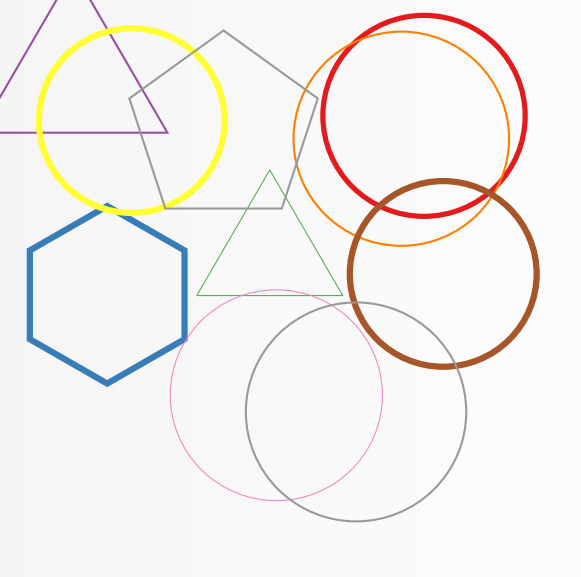[{"shape": "circle", "thickness": 2.5, "radius": 0.87, "center": [0.729, 0.799]}, {"shape": "hexagon", "thickness": 3, "radius": 0.77, "center": [0.184, 0.489]}, {"shape": "triangle", "thickness": 0.5, "radius": 0.73, "center": [0.464, 0.56]}, {"shape": "triangle", "thickness": 1, "radius": 0.93, "center": [0.126, 0.863]}, {"shape": "circle", "thickness": 1, "radius": 0.93, "center": [0.69, 0.759]}, {"shape": "circle", "thickness": 3, "radius": 0.8, "center": [0.227, 0.79]}, {"shape": "circle", "thickness": 3, "radius": 0.8, "center": [0.763, 0.525]}, {"shape": "circle", "thickness": 0.5, "radius": 0.91, "center": [0.475, 0.315]}, {"shape": "circle", "thickness": 1, "radius": 0.95, "center": [0.613, 0.286]}, {"shape": "pentagon", "thickness": 1, "radius": 0.85, "center": [0.385, 0.776]}]